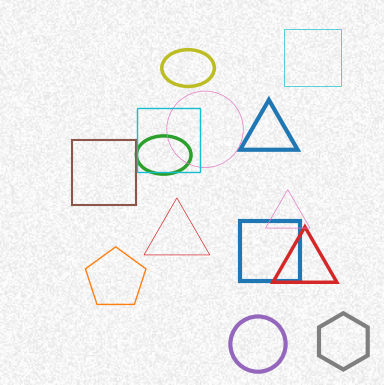[{"shape": "triangle", "thickness": 3, "radius": 0.43, "center": [0.698, 0.654]}, {"shape": "square", "thickness": 3, "radius": 0.39, "center": [0.702, 0.348]}, {"shape": "pentagon", "thickness": 1, "radius": 0.41, "center": [0.3, 0.276]}, {"shape": "oval", "thickness": 2.5, "radius": 0.35, "center": [0.425, 0.597]}, {"shape": "triangle", "thickness": 0.5, "radius": 0.49, "center": [0.459, 0.387]}, {"shape": "triangle", "thickness": 2.5, "radius": 0.48, "center": [0.792, 0.315]}, {"shape": "circle", "thickness": 3, "radius": 0.36, "center": [0.67, 0.106]}, {"shape": "square", "thickness": 1.5, "radius": 0.42, "center": [0.27, 0.553]}, {"shape": "circle", "thickness": 0.5, "radius": 0.5, "center": [0.533, 0.664]}, {"shape": "triangle", "thickness": 0.5, "radius": 0.33, "center": [0.747, 0.441]}, {"shape": "hexagon", "thickness": 3, "radius": 0.37, "center": [0.892, 0.113]}, {"shape": "oval", "thickness": 2.5, "radius": 0.34, "center": [0.488, 0.823]}, {"shape": "square", "thickness": 0.5, "radius": 0.37, "center": [0.812, 0.85]}, {"shape": "square", "thickness": 1, "radius": 0.41, "center": [0.438, 0.636]}]